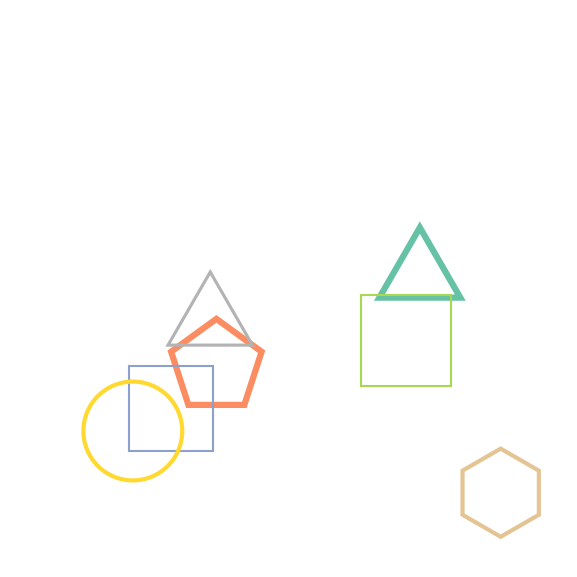[{"shape": "triangle", "thickness": 3, "radius": 0.4, "center": [0.727, 0.524]}, {"shape": "pentagon", "thickness": 3, "radius": 0.41, "center": [0.375, 0.365]}, {"shape": "square", "thickness": 1, "radius": 0.37, "center": [0.296, 0.292]}, {"shape": "square", "thickness": 1, "radius": 0.39, "center": [0.703, 0.41]}, {"shape": "circle", "thickness": 2, "radius": 0.43, "center": [0.23, 0.253]}, {"shape": "hexagon", "thickness": 2, "radius": 0.38, "center": [0.867, 0.146]}, {"shape": "triangle", "thickness": 1.5, "radius": 0.42, "center": [0.364, 0.444]}]